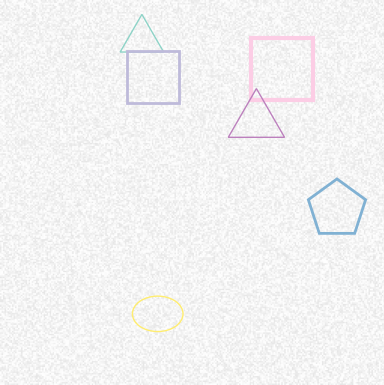[{"shape": "triangle", "thickness": 1, "radius": 0.33, "center": [0.369, 0.897]}, {"shape": "square", "thickness": 2, "radius": 0.34, "center": [0.398, 0.8]}, {"shape": "pentagon", "thickness": 2, "radius": 0.39, "center": [0.875, 0.457]}, {"shape": "square", "thickness": 3, "radius": 0.4, "center": [0.732, 0.822]}, {"shape": "triangle", "thickness": 1, "radius": 0.42, "center": [0.666, 0.686]}, {"shape": "oval", "thickness": 1, "radius": 0.33, "center": [0.41, 0.185]}]